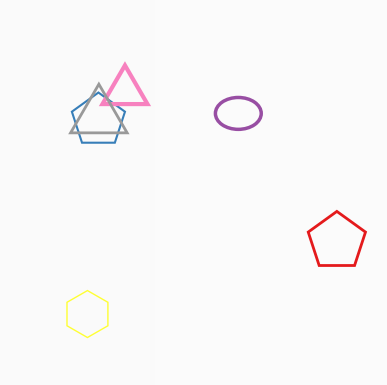[{"shape": "pentagon", "thickness": 2, "radius": 0.39, "center": [0.869, 0.373]}, {"shape": "pentagon", "thickness": 1.5, "radius": 0.36, "center": [0.254, 0.688]}, {"shape": "oval", "thickness": 2.5, "radius": 0.3, "center": [0.615, 0.705]}, {"shape": "hexagon", "thickness": 1, "radius": 0.3, "center": [0.226, 0.184]}, {"shape": "triangle", "thickness": 3, "radius": 0.34, "center": [0.322, 0.763]}, {"shape": "triangle", "thickness": 2, "radius": 0.42, "center": [0.255, 0.697]}]